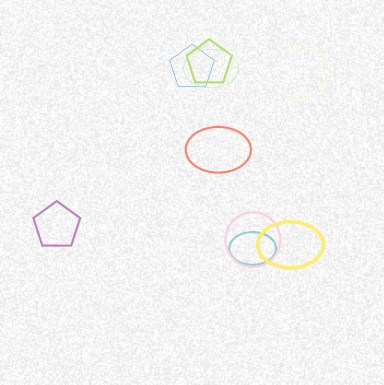[{"shape": "oval", "thickness": 1.5, "radius": 0.3, "center": [0.656, 0.355]}, {"shape": "hexagon", "thickness": 0.5, "radius": 0.37, "center": [0.785, 0.811]}, {"shape": "oval", "thickness": 1.5, "radius": 0.42, "center": [0.567, 0.611]}, {"shape": "pentagon", "thickness": 0.5, "radius": 0.3, "center": [0.499, 0.824]}, {"shape": "pentagon", "thickness": 1.5, "radius": 0.31, "center": [0.543, 0.836]}, {"shape": "circle", "thickness": 1.5, "radius": 0.36, "center": [0.657, 0.378]}, {"shape": "pentagon", "thickness": 1.5, "radius": 0.32, "center": [0.147, 0.414]}, {"shape": "oval", "thickness": 0.5, "radius": 0.36, "center": [0.548, 0.822]}, {"shape": "oval", "thickness": 2.5, "radius": 0.43, "center": [0.754, 0.364]}]